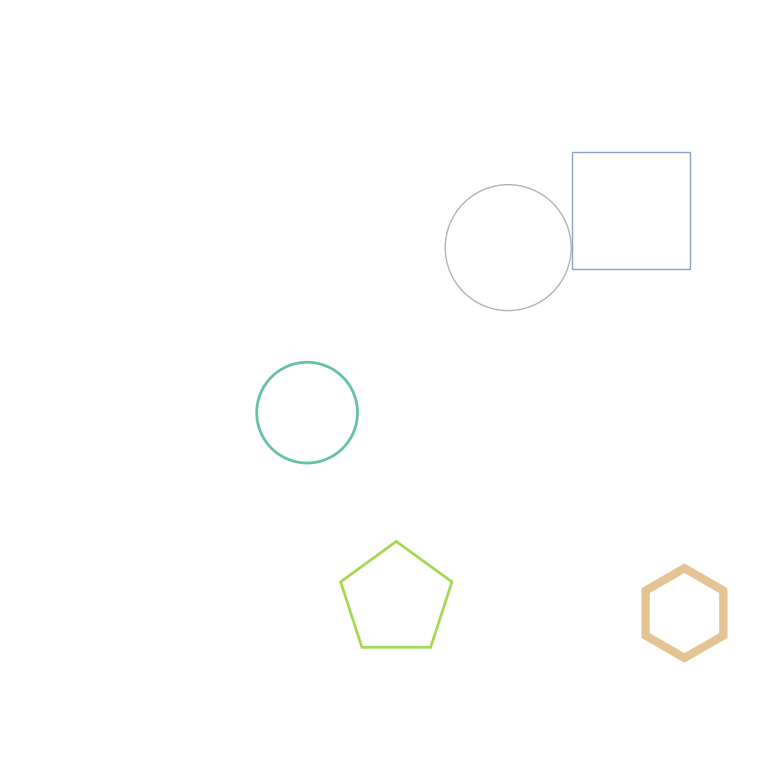[{"shape": "circle", "thickness": 1, "radius": 0.33, "center": [0.399, 0.464]}, {"shape": "square", "thickness": 0.5, "radius": 0.38, "center": [0.82, 0.727]}, {"shape": "pentagon", "thickness": 1, "radius": 0.38, "center": [0.515, 0.221]}, {"shape": "hexagon", "thickness": 3, "radius": 0.29, "center": [0.889, 0.204]}, {"shape": "circle", "thickness": 0.5, "radius": 0.41, "center": [0.66, 0.678]}]